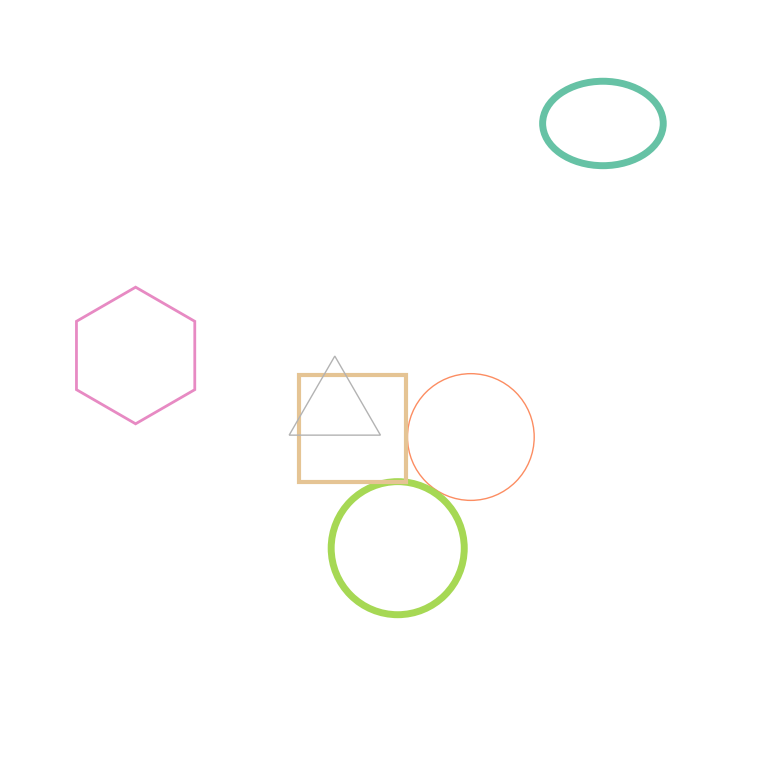[{"shape": "oval", "thickness": 2.5, "radius": 0.39, "center": [0.783, 0.84]}, {"shape": "circle", "thickness": 0.5, "radius": 0.41, "center": [0.611, 0.432]}, {"shape": "hexagon", "thickness": 1, "radius": 0.44, "center": [0.176, 0.538]}, {"shape": "circle", "thickness": 2.5, "radius": 0.43, "center": [0.517, 0.288]}, {"shape": "square", "thickness": 1.5, "radius": 0.35, "center": [0.458, 0.443]}, {"shape": "triangle", "thickness": 0.5, "radius": 0.34, "center": [0.435, 0.469]}]